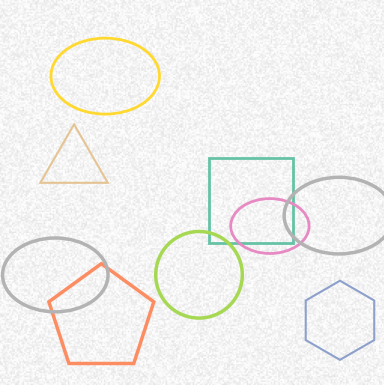[{"shape": "square", "thickness": 2, "radius": 0.55, "center": [0.652, 0.479]}, {"shape": "pentagon", "thickness": 2.5, "radius": 0.72, "center": [0.263, 0.172]}, {"shape": "hexagon", "thickness": 1.5, "radius": 0.51, "center": [0.883, 0.168]}, {"shape": "oval", "thickness": 2, "radius": 0.51, "center": [0.701, 0.413]}, {"shape": "circle", "thickness": 2.5, "radius": 0.56, "center": [0.517, 0.286]}, {"shape": "oval", "thickness": 2, "radius": 0.7, "center": [0.273, 0.802]}, {"shape": "triangle", "thickness": 1.5, "radius": 0.51, "center": [0.192, 0.576]}, {"shape": "oval", "thickness": 2.5, "radius": 0.68, "center": [0.144, 0.286]}, {"shape": "oval", "thickness": 2.5, "radius": 0.71, "center": [0.88, 0.44]}]